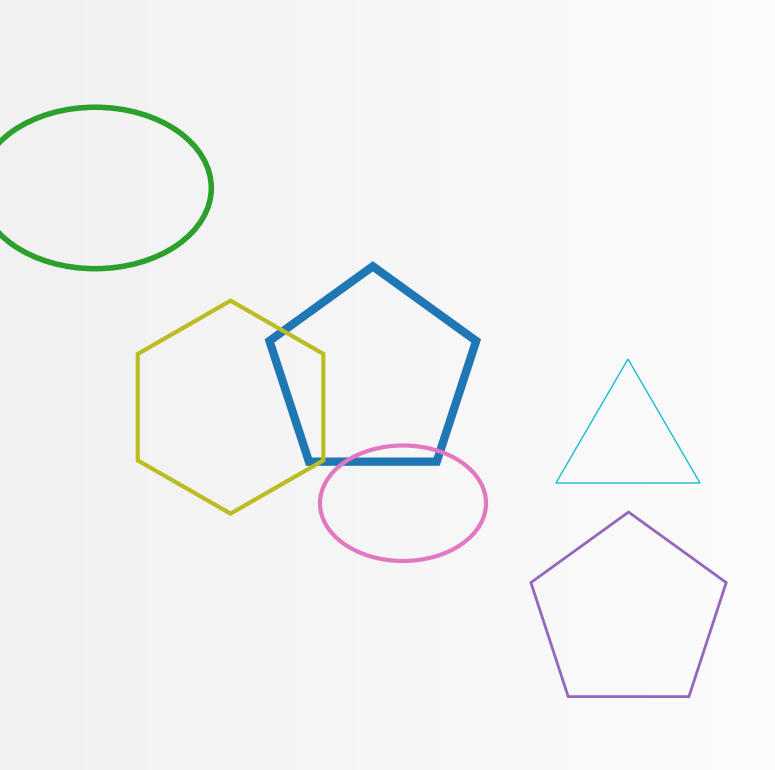[{"shape": "pentagon", "thickness": 3, "radius": 0.7, "center": [0.481, 0.514]}, {"shape": "oval", "thickness": 2, "radius": 0.75, "center": [0.123, 0.756]}, {"shape": "pentagon", "thickness": 1, "radius": 0.66, "center": [0.811, 0.202]}, {"shape": "oval", "thickness": 1.5, "radius": 0.54, "center": [0.52, 0.346]}, {"shape": "hexagon", "thickness": 1.5, "radius": 0.69, "center": [0.298, 0.471]}, {"shape": "triangle", "thickness": 0.5, "radius": 0.54, "center": [0.81, 0.426]}]